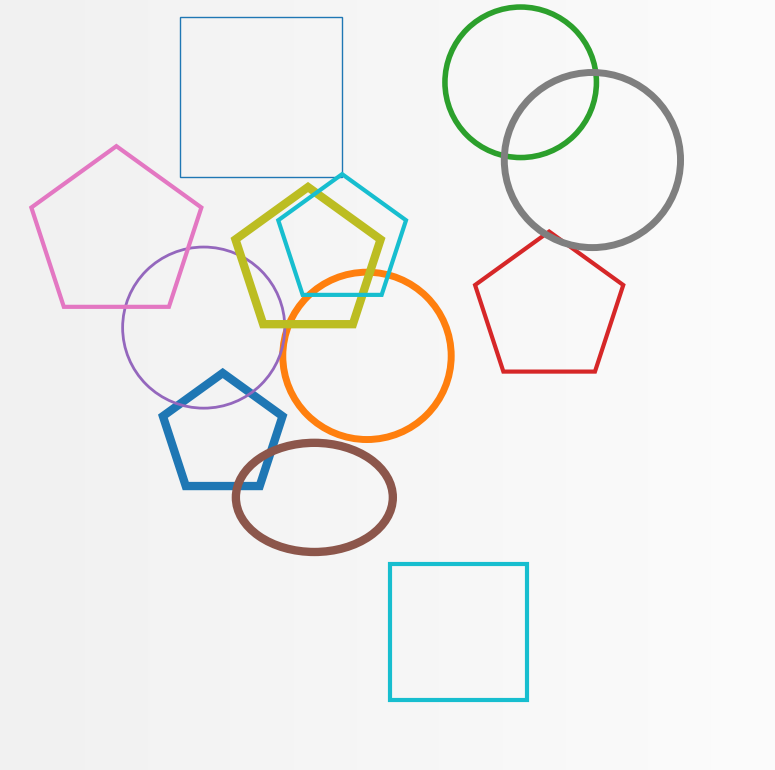[{"shape": "pentagon", "thickness": 3, "radius": 0.41, "center": [0.287, 0.434]}, {"shape": "square", "thickness": 0.5, "radius": 0.52, "center": [0.337, 0.874]}, {"shape": "circle", "thickness": 2.5, "radius": 0.54, "center": [0.474, 0.538]}, {"shape": "circle", "thickness": 2, "radius": 0.49, "center": [0.672, 0.893]}, {"shape": "pentagon", "thickness": 1.5, "radius": 0.5, "center": [0.709, 0.599]}, {"shape": "circle", "thickness": 1, "radius": 0.52, "center": [0.263, 0.575]}, {"shape": "oval", "thickness": 3, "radius": 0.51, "center": [0.406, 0.354]}, {"shape": "pentagon", "thickness": 1.5, "radius": 0.58, "center": [0.15, 0.695]}, {"shape": "circle", "thickness": 2.5, "radius": 0.57, "center": [0.764, 0.792]}, {"shape": "pentagon", "thickness": 3, "radius": 0.49, "center": [0.397, 0.659]}, {"shape": "pentagon", "thickness": 1.5, "radius": 0.43, "center": [0.441, 0.687]}, {"shape": "square", "thickness": 1.5, "radius": 0.44, "center": [0.592, 0.179]}]